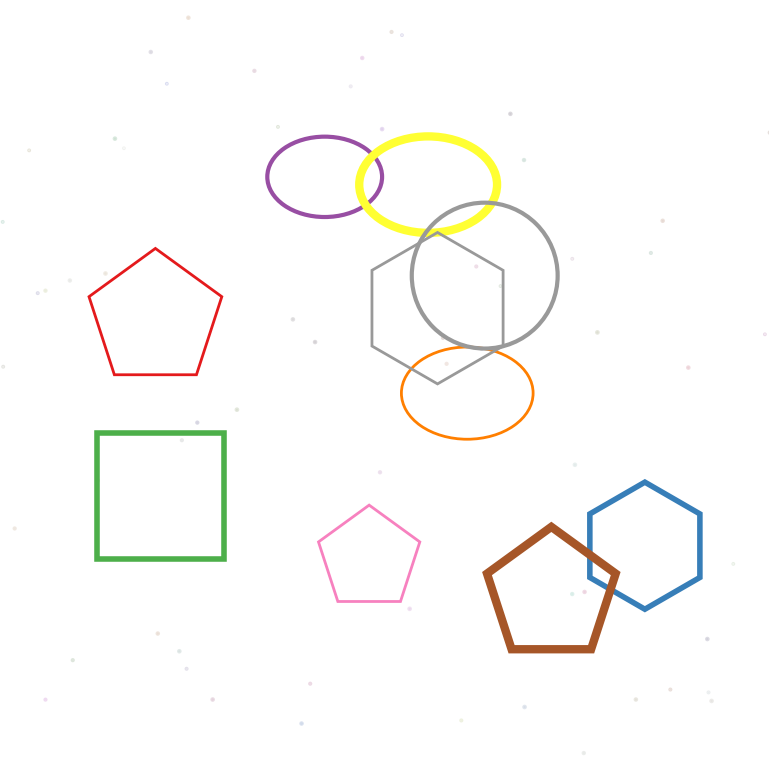[{"shape": "pentagon", "thickness": 1, "radius": 0.45, "center": [0.202, 0.587]}, {"shape": "hexagon", "thickness": 2, "radius": 0.41, "center": [0.837, 0.291]}, {"shape": "square", "thickness": 2, "radius": 0.41, "center": [0.209, 0.356]}, {"shape": "oval", "thickness": 1.5, "radius": 0.37, "center": [0.422, 0.77]}, {"shape": "oval", "thickness": 1, "radius": 0.43, "center": [0.607, 0.489]}, {"shape": "oval", "thickness": 3, "radius": 0.45, "center": [0.556, 0.76]}, {"shape": "pentagon", "thickness": 3, "radius": 0.44, "center": [0.716, 0.228]}, {"shape": "pentagon", "thickness": 1, "radius": 0.35, "center": [0.479, 0.275]}, {"shape": "hexagon", "thickness": 1, "radius": 0.49, "center": [0.568, 0.6]}, {"shape": "circle", "thickness": 1.5, "radius": 0.47, "center": [0.629, 0.642]}]